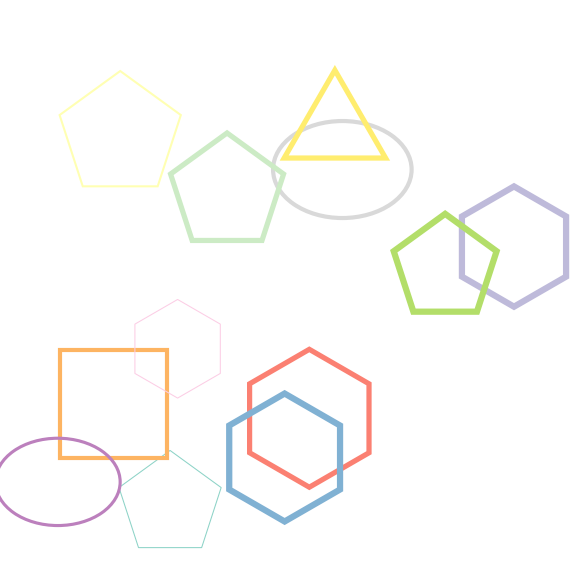[{"shape": "pentagon", "thickness": 0.5, "radius": 0.47, "center": [0.295, 0.126]}, {"shape": "pentagon", "thickness": 1, "radius": 0.55, "center": [0.208, 0.766]}, {"shape": "hexagon", "thickness": 3, "radius": 0.52, "center": [0.89, 0.572]}, {"shape": "hexagon", "thickness": 2.5, "radius": 0.6, "center": [0.536, 0.275]}, {"shape": "hexagon", "thickness": 3, "radius": 0.55, "center": [0.493, 0.207]}, {"shape": "square", "thickness": 2, "radius": 0.47, "center": [0.196, 0.299]}, {"shape": "pentagon", "thickness": 3, "radius": 0.47, "center": [0.771, 0.535]}, {"shape": "hexagon", "thickness": 0.5, "radius": 0.43, "center": [0.308, 0.395]}, {"shape": "oval", "thickness": 2, "radius": 0.6, "center": [0.593, 0.706]}, {"shape": "oval", "thickness": 1.5, "radius": 0.54, "center": [0.1, 0.165]}, {"shape": "pentagon", "thickness": 2.5, "radius": 0.51, "center": [0.393, 0.666]}, {"shape": "triangle", "thickness": 2.5, "radius": 0.51, "center": [0.58, 0.776]}]